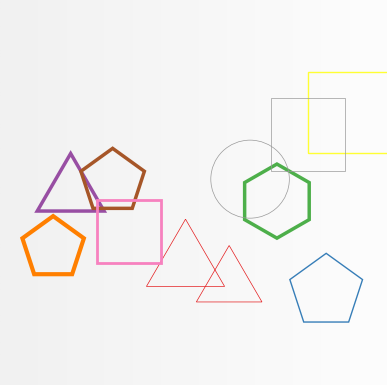[{"shape": "triangle", "thickness": 0.5, "radius": 0.49, "center": [0.591, 0.265]}, {"shape": "triangle", "thickness": 0.5, "radius": 0.58, "center": [0.479, 0.314]}, {"shape": "pentagon", "thickness": 1, "radius": 0.49, "center": [0.842, 0.243]}, {"shape": "hexagon", "thickness": 2.5, "radius": 0.48, "center": [0.715, 0.478]}, {"shape": "triangle", "thickness": 2.5, "radius": 0.5, "center": [0.182, 0.502]}, {"shape": "pentagon", "thickness": 3, "radius": 0.42, "center": [0.137, 0.355]}, {"shape": "square", "thickness": 1, "radius": 0.52, "center": [0.899, 0.707]}, {"shape": "pentagon", "thickness": 2.5, "radius": 0.43, "center": [0.291, 0.528]}, {"shape": "square", "thickness": 2, "radius": 0.41, "center": [0.334, 0.399]}, {"shape": "square", "thickness": 0.5, "radius": 0.48, "center": [0.795, 0.651]}, {"shape": "circle", "thickness": 0.5, "radius": 0.51, "center": [0.645, 0.535]}]